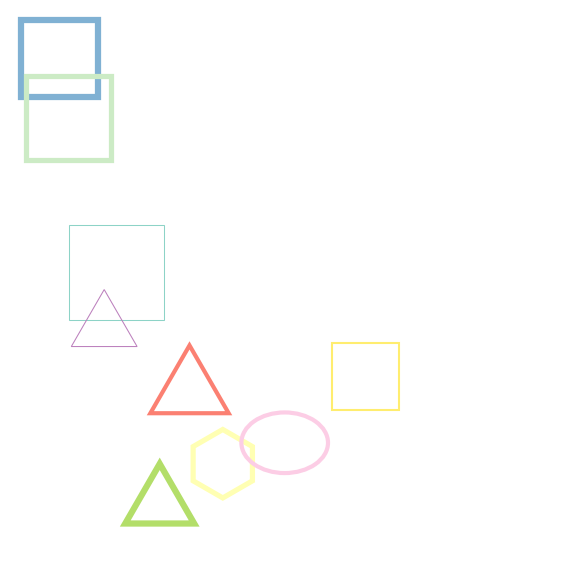[{"shape": "square", "thickness": 0.5, "radius": 0.41, "center": [0.202, 0.528]}, {"shape": "hexagon", "thickness": 2.5, "radius": 0.3, "center": [0.386, 0.196]}, {"shape": "triangle", "thickness": 2, "radius": 0.39, "center": [0.328, 0.323]}, {"shape": "square", "thickness": 3, "radius": 0.33, "center": [0.103, 0.898]}, {"shape": "triangle", "thickness": 3, "radius": 0.34, "center": [0.277, 0.127]}, {"shape": "oval", "thickness": 2, "radius": 0.37, "center": [0.493, 0.232]}, {"shape": "triangle", "thickness": 0.5, "radius": 0.33, "center": [0.18, 0.432]}, {"shape": "square", "thickness": 2.5, "radius": 0.37, "center": [0.119, 0.795]}, {"shape": "square", "thickness": 1, "radius": 0.29, "center": [0.633, 0.347]}]